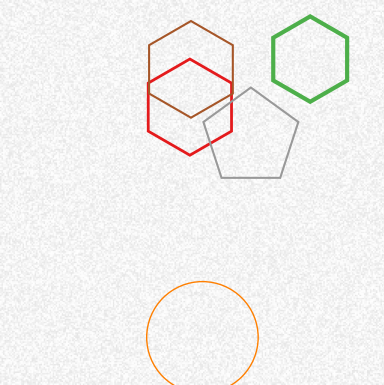[{"shape": "hexagon", "thickness": 2, "radius": 0.62, "center": [0.493, 0.722]}, {"shape": "hexagon", "thickness": 3, "radius": 0.55, "center": [0.806, 0.847]}, {"shape": "circle", "thickness": 1, "radius": 0.72, "center": [0.526, 0.124]}, {"shape": "hexagon", "thickness": 1.5, "radius": 0.63, "center": [0.496, 0.82]}, {"shape": "pentagon", "thickness": 1.5, "radius": 0.65, "center": [0.652, 0.643]}]